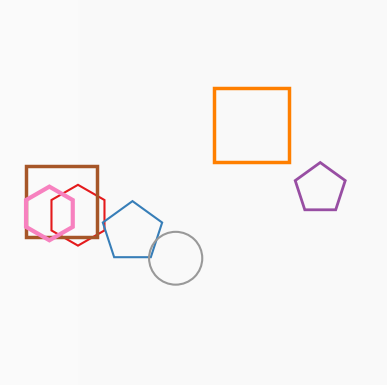[{"shape": "hexagon", "thickness": 1.5, "radius": 0.39, "center": [0.201, 0.441]}, {"shape": "pentagon", "thickness": 1.5, "radius": 0.4, "center": [0.342, 0.397]}, {"shape": "pentagon", "thickness": 2, "radius": 0.34, "center": [0.826, 0.51]}, {"shape": "square", "thickness": 2.5, "radius": 0.48, "center": [0.65, 0.675]}, {"shape": "square", "thickness": 2.5, "radius": 0.46, "center": [0.159, 0.477]}, {"shape": "hexagon", "thickness": 3, "radius": 0.35, "center": [0.127, 0.446]}, {"shape": "circle", "thickness": 1.5, "radius": 0.34, "center": [0.453, 0.329]}]